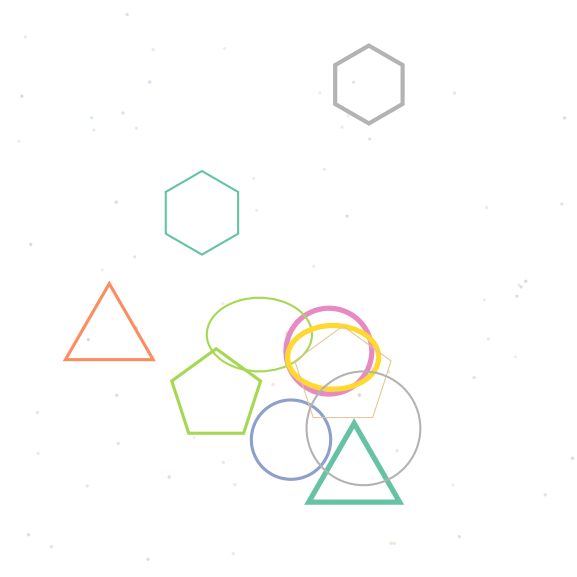[{"shape": "triangle", "thickness": 2.5, "radius": 0.45, "center": [0.613, 0.175]}, {"shape": "hexagon", "thickness": 1, "radius": 0.36, "center": [0.35, 0.631]}, {"shape": "triangle", "thickness": 1.5, "radius": 0.44, "center": [0.189, 0.42]}, {"shape": "circle", "thickness": 1.5, "radius": 0.34, "center": [0.504, 0.238]}, {"shape": "circle", "thickness": 2.5, "radius": 0.37, "center": [0.57, 0.391]}, {"shape": "pentagon", "thickness": 1.5, "radius": 0.4, "center": [0.374, 0.314]}, {"shape": "oval", "thickness": 1, "radius": 0.46, "center": [0.449, 0.42]}, {"shape": "oval", "thickness": 2.5, "radius": 0.39, "center": [0.577, 0.38]}, {"shape": "pentagon", "thickness": 0.5, "radius": 0.44, "center": [0.594, 0.347]}, {"shape": "circle", "thickness": 1, "radius": 0.49, "center": [0.629, 0.257]}, {"shape": "hexagon", "thickness": 2, "radius": 0.34, "center": [0.639, 0.853]}]